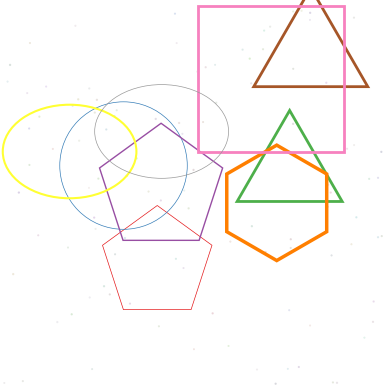[{"shape": "pentagon", "thickness": 0.5, "radius": 0.75, "center": [0.408, 0.317]}, {"shape": "circle", "thickness": 0.5, "radius": 0.83, "center": [0.321, 0.57]}, {"shape": "triangle", "thickness": 2, "radius": 0.79, "center": [0.752, 0.555]}, {"shape": "pentagon", "thickness": 1, "radius": 0.84, "center": [0.418, 0.512]}, {"shape": "hexagon", "thickness": 2.5, "radius": 0.75, "center": [0.719, 0.473]}, {"shape": "oval", "thickness": 1.5, "radius": 0.87, "center": [0.181, 0.607]}, {"shape": "triangle", "thickness": 2, "radius": 0.86, "center": [0.807, 0.86]}, {"shape": "square", "thickness": 2, "radius": 0.95, "center": [0.704, 0.795]}, {"shape": "oval", "thickness": 0.5, "radius": 0.87, "center": [0.42, 0.659]}]